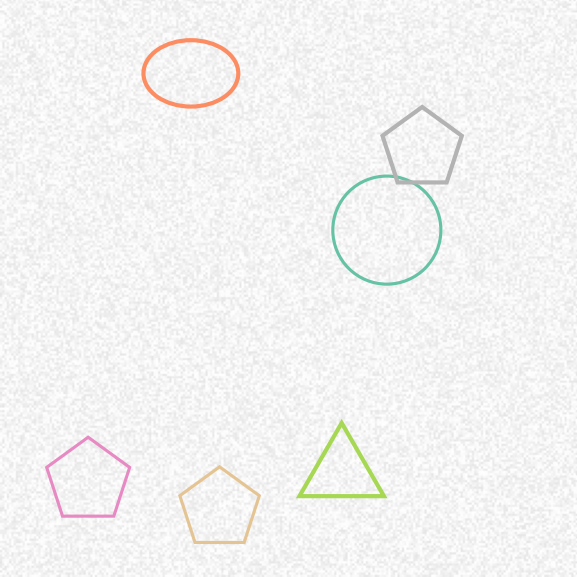[{"shape": "circle", "thickness": 1.5, "radius": 0.47, "center": [0.67, 0.601]}, {"shape": "oval", "thickness": 2, "radius": 0.41, "center": [0.331, 0.872]}, {"shape": "pentagon", "thickness": 1.5, "radius": 0.38, "center": [0.153, 0.166]}, {"shape": "triangle", "thickness": 2, "radius": 0.42, "center": [0.592, 0.182]}, {"shape": "pentagon", "thickness": 1.5, "radius": 0.36, "center": [0.38, 0.118]}, {"shape": "pentagon", "thickness": 2, "radius": 0.36, "center": [0.731, 0.742]}]